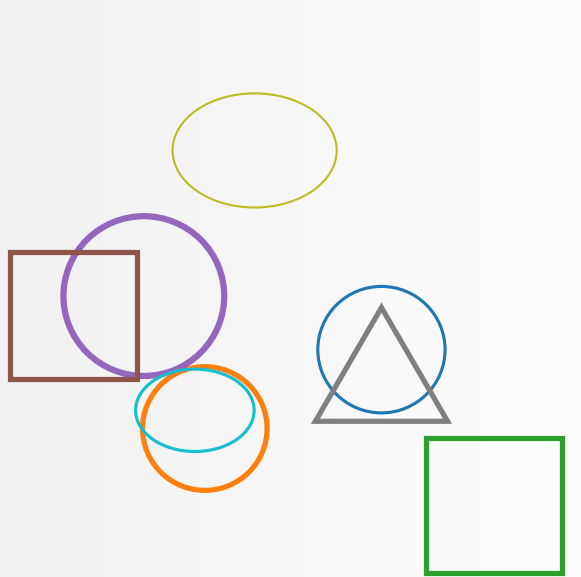[{"shape": "circle", "thickness": 1.5, "radius": 0.55, "center": [0.656, 0.394]}, {"shape": "circle", "thickness": 2.5, "radius": 0.54, "center": [0.352, 0.257]}, {"shape": "square", "thickness": 2.5, "radius": 0.59, "center": [0.85, 0.124]}, {"shape": "circle", "thickness": 3, "radius": 0.69, "center": [0.247, 0.486]}, {"shape": "square", "thickness": 2.5, "radius": 0.55, "center": [0.126, 0.453]}, {"shape": "triangle", "thickness": 2.5, "radius": 0.66, "center": [0.656, 0.335]}, {"shape": "oval", "thickness": 1, "radius": 0.71, "center": [0.438, 0.739]}, {"shape": "oval", "thickness": 1.5, "radius": 0.51, "center": [0.335, 0.289]}]